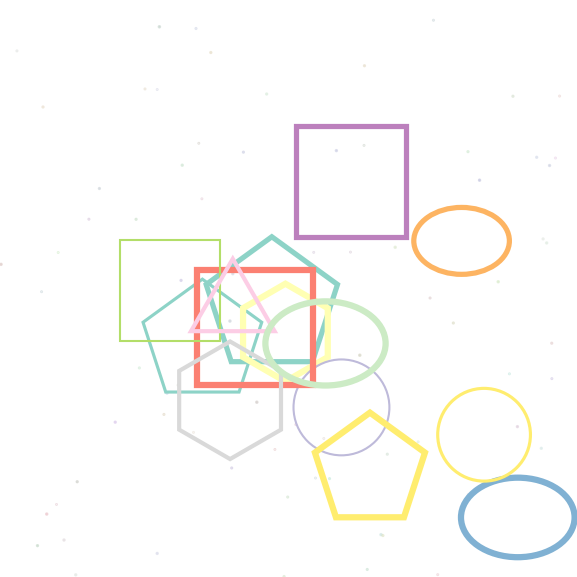[{"shape": "pentagon", "thickness": 1.5, "radius": 0.54, "center": [0.35, 0.408]}, {"shape": "pentagon", "thickness": 2.5, "radius": 0.6, "center": [0.471, 0.47]}, {"shape": "hexagon", "thickness": 3, "radius": 0.42, "center": [0.494, 0.423]}, {"shape": "circle", "thickness": 1, "radius": 0.42, "center": [0.591, 0.294]}, {"shape": "square", "thickness": 3, "radius": 0.5, "center": [0.442, 0.432]}, {"shape": "oval", "thickness": 3, "radius": 0.49, "center": [0.897, 0.103]}, {"shape": "oval", "thickness": 2.5, "radius": 0.41, "center": [0.799, 0.582]}, {"shape": "square", "thickness": 1, "radius": 0.44, "center": [0.294, 0.496]}, {"shape": "triangle", "thickness": 2, "radius": 0.42, "center": [0.403, 0.467]}, {"shape": "hexagon", "thickness": 2, "radius": 0.51, "center": [0.398, 0.306]}, {"shape": "square", "thickness": 2.5, "radius": 0.48, "center": [0.607, 0.685]}, {"shape": "oval", "thickness": 3, "radius": 0.52, "center": [0.564, 0.404]}, {"shape": "pentagon", "thickness": 3, "radius": 0.5, "center": [0.641, 0.184]}, {"shape": "circle", "thickness": 1.5, "radius": 0.4, "center": [0.838, 0.246]}]